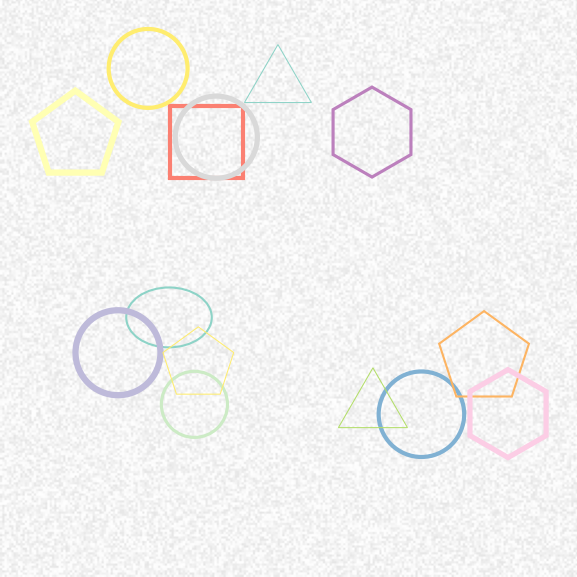[{"shape": "triangle", "thickness": 0.5, "radius": 0.33, "center": [0.481, 0.855]}, {"shape": "oval", "thickness": 1, "radius": 0.37, "center": [0.293, 0.45]}, {"shape": "pentagon", "thickness": 3, "radius": 0.39, "center": [0.13, 0.764]}, {"shape": "circle", "thickness": 3, "radius": 0.37, "center": [0.204, 0.388]}, {"shape": "square", "thickness": 2, "radius": 0.31, "center": [0.358, 0.753]}, {"shape": "circle", "thickness": 2, "radius": 0.37, "center": [0.73, 0.282]}, {"shape": "pentagon", "thickness": 1, "radius": 0.41, "center": [0.838, 0.379]}, {"shape": "triangle", "thickness": 0.5, "radius": 0.35, "center": [0.646, 0.293]}, {"shape": "hexagon", "thickness": 2.5, "radius": 0.38, "center": [0.88, 0.283]}, {"shape": "circle", "thickness": 2.5, "radius": 0.36, "center": [0.375, 0.762]}, {"shape": "hexagon", "thickness": 1.5, "radius": 0.39, "center": [0.644, 0.77]}, {"shape": "circle", "thickness": 1.5, "radius": 0.29, "center": [0.337, 0.299]}, {"shape": "circle", "thickness": 2, "radius": 0.34, "center": [0.256, 0.881]}, {"shape": "pentagon", "thickness": 0.5, "radius": 0.32, "center": [0.343, 0.369]}]